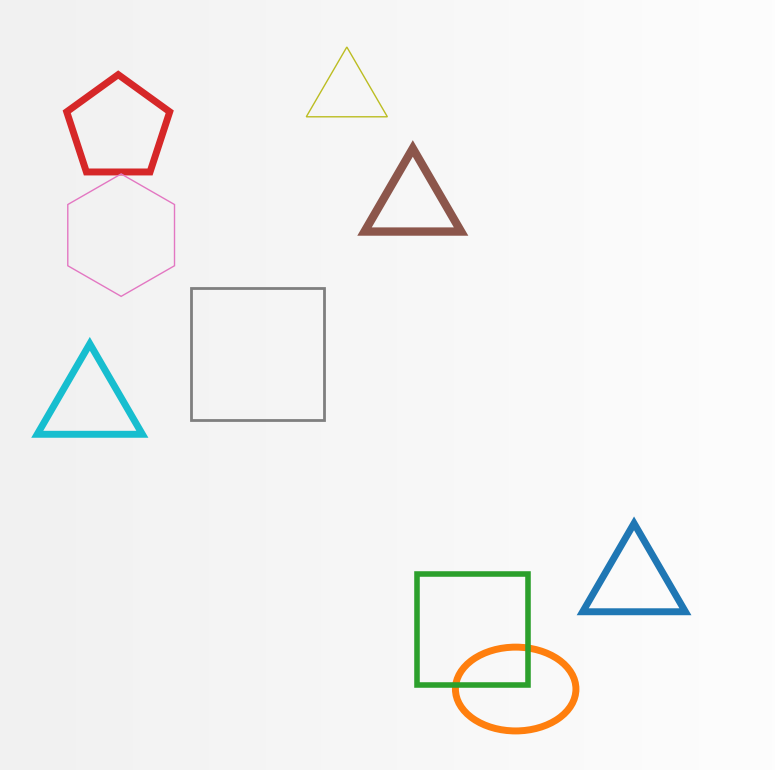[{"shape": "triangle", "thickness": 2.5, "radius": 0.38, "center": [0.818, 0.244]}, {"shape": "oval", "thickness": 2.5, "radius": 0.39, "center": [0.665, 0.105]}, {"shape": "square", "thickness": 2, "radius": 0.36, "center": [0.609, 0.182]}, {"shape": "pentagon", "thickness": 2.5, "radius": 0.35, "center": [0.153, 0.833]}, {"shape": "triangle", "thickness": 3, "radius": 0.36, "center": [0.533, 0.735]}, {"shape": "hexagon", "thickness": 0.5, "radius": 0.4, "center": [0.156, 0.695]}, {"shape": "square", "thickness": 1, "radius": 0.43, "center": [0.332, 0.54]}, {"shape": "triangle", "thickness": 0.5, "radius": 0.3, "center": [0.448, 0.879]}, {"shape": "triangle", "thickness": 2.5, "radius": 0.39, "center": [0.116, 0.475]}]